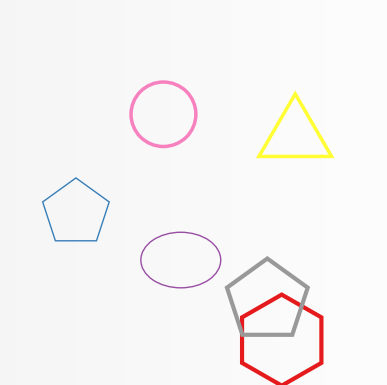[{"shape": "hexagon", "thickness": 3, "radius": 0.59, "center": [0.727, 0.117]}, {"shape": "pentagon", "thickness": 1, "radius": 0.45, "center": [0.196, 0.448]}, {"shape": "oval", "thickness": 1, "radius": 0.52, "center": [0.467, 0.325]}, {"shape": "triangle", "thickness": 2.5, "radius": 0.54, "center": [0.762, 0.648]}, {"shape": "circle", "thickness": 2.5, "radius": 0.42, "center": [0.422, 0.703]}, {"shape": "pentagon", "thickness": 3, "radius": 0.55, "center": [0.69, 0.219]}]